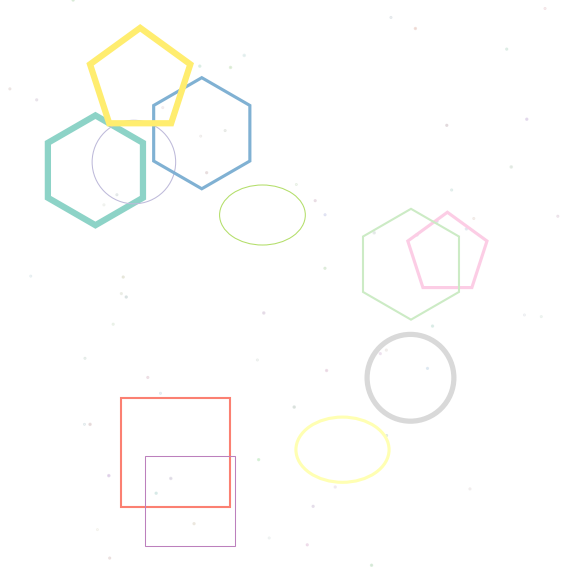[{"shape": "hexagon", "thickness": 3, "radius": 0.48, "center": [0.165, 0.704]}, {"shape": "oval", "thickness": 1.5, "radius": 0.4, "center": [0.593, 0.22]}, {"shape": "circle", "thickness": 0.5, "radius": 0.36, "center": [0.232, 0.719]}, {"shape": "square", "thickness": 1, "radius": 0.47, "center": [0.304, 0.215]}, {"shape": "hexagon", "thickness": 1.5, "radius": 0.48, "center": [0.349, 0.768]}, {"shape": "oval", "thickness": 0.5, "radius": 0.37, "center": [0.454, 0.627]}, {"shape": "pentagon", "thickness": 1.5, "radius": 0.36, "center": [0.775, 0.56]}, {"shape": "circle", "thickness": 2.5, "radius": 0.38, "center": [0.711, 0.345]}, {"shape": "square", "thickness": 0.5, "radius": 0.39, "center": [0.329, 0.132]}, {"shape": "hexagon", "thickness": 1, "radius": 0.48, "center": [0.712, 0.542]}, {"shape": "pentagon", "thickness": 3, "radius": 0.46, "center": [0.243, 0.86]}]